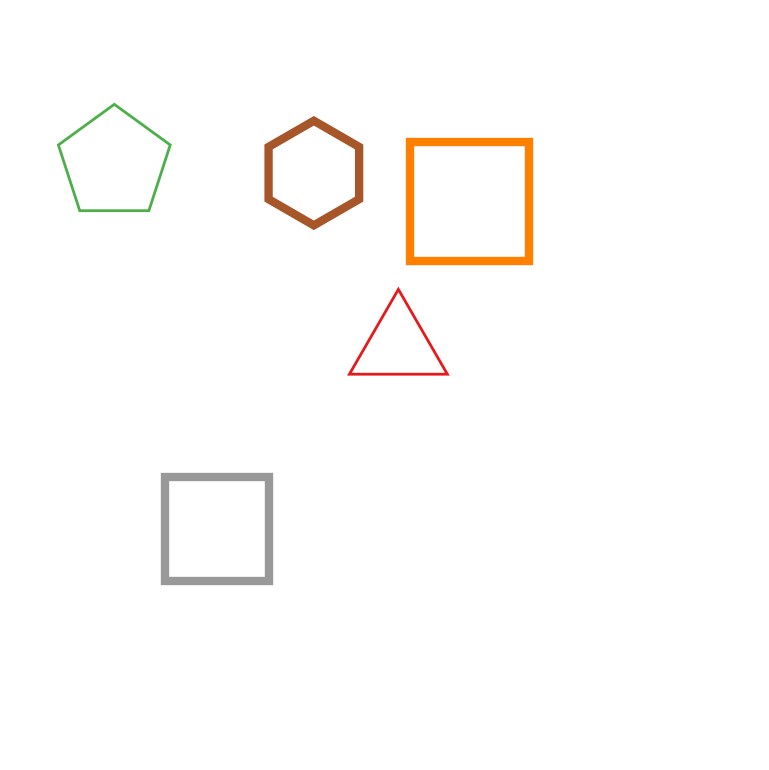[{"shape": "triangle", "thickness": 1, "radius": 0.37, "center": [0.517, 0.551]}, {"shape": "pentagon", "thickness": 1, "radius": 0.38, "center": [0.148, 0.788]}, {"shape": "square", "thickness": 3, "radius": 0.39, "center": [0.61, 0.739]}, {"shape": "hexagon", "thickness": 3, "radius": 0.34, "center": [0.408, 0.775]}, {"shape": "square", "thickness": 3, "radius": 0.34, "center": [0.282, 0.313]}]